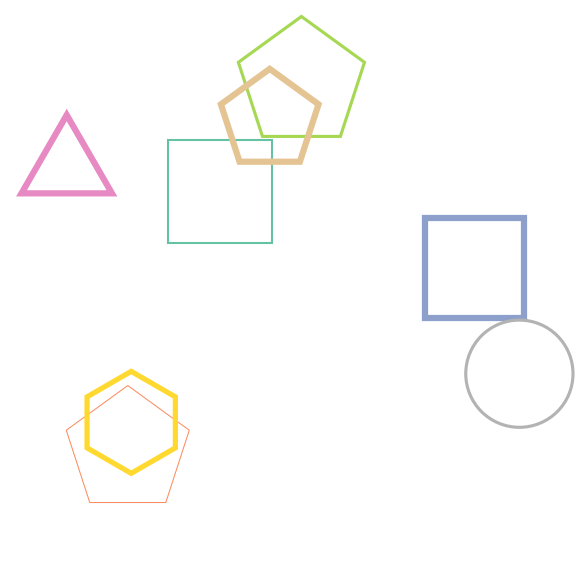[{"shape": "square", "thickness": 1, "radius": 0.45, "center": [0.381, 0.668]}, {"shape": "pentagon", "thickness": 0.5, "radius": 0.56, "center": [0.221, 0.22]}, {"shape": "square", "thickness": 3, "radius": 0.43, "center": [0.821, 0.535]}, {"shape": "triangle", "thickness": 3, "radius": 0.45, "center": [0.116, 0.71]}, {"shape": "pentagon", "thickness": 1.5, "radius": 0.57, "center": [0.522, 0.856]}, {"shape": "hexagon", "thickness": 2.5, "radius": 0.44, "center": [0.227, 0.268]}, {"shape": "pentagon", "thickness": 3, "radius": 0.44, "center": [0.467, 0.791]}, {"shape": "circle", "thickness": 1.5, "radius": 0.46, "center": [0.899, 0.352]}]